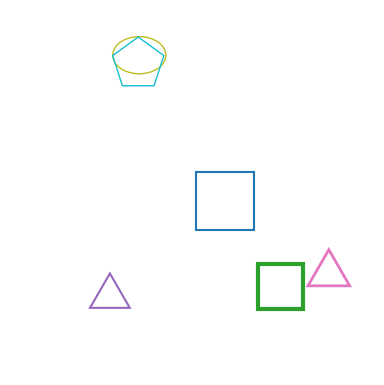[{"shape": "square", "thickness": 1.5, "radius": 0.38, "center": [0.585, 0.479]}, {"shape": "square", "thickness": 3, "radius": 0.29, "center": [0.728, 0.256]}, {"shape": "triangle", "thickness": 1.5, "radius": 0.3, "center": [0.285, 0.23]}, {"shape": "triangle", "thickness": 2, "radius": 0.31, "center": [0.854, 0.289]}, {"shape": "oval", "thickness": 1, "radius": 0.34, "center": [0.362, 0.857]}, {"shape": "pentagon", "thickness": 1, "radius": 0.35, "center": [0.359, 0.834]}]